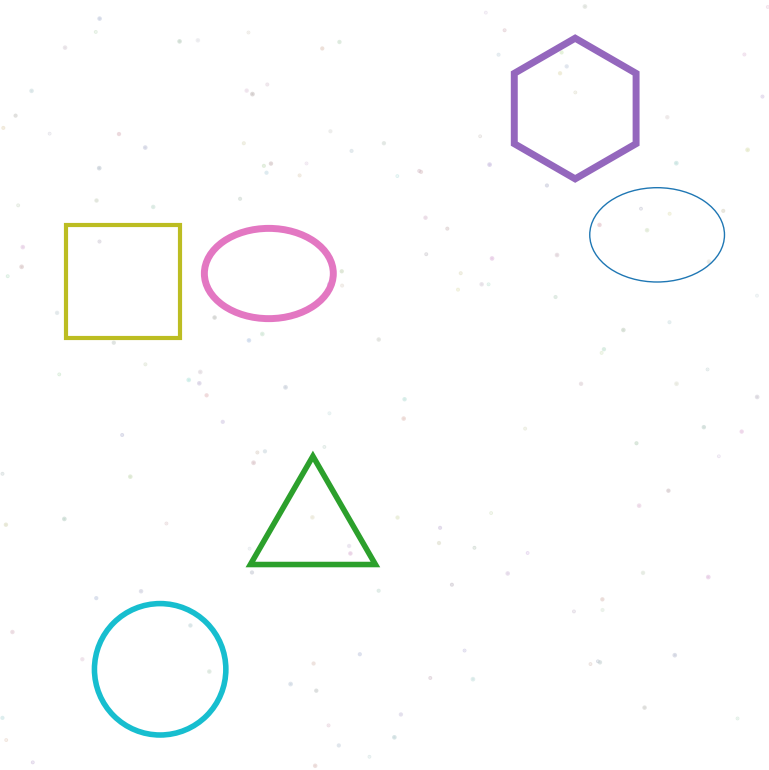[{"shape": "oval", "thickness": 0.5, "radius": 0.44, "center": [0.853, 0.695]}, {"shape": "triangle", "thickness": 2, "radius": 0.47, "center": [0.406, 0.314]}, {"shape": "hexagon", "thickness": 2.5, "radius": 0.46, "center": [0.747, 0.859]}, {"shape": "oval", "thickness": 2.5, "radius": 0.42, "center": [0.349, 0.645]}, {"shape": "square", "thickness": 1.5, "radius": 0.37, "center": [0.16, 0.634]}, {"shape": "circle", "thickness": 2, "radius": 0.43, "center": [0.208, 0.131]}]